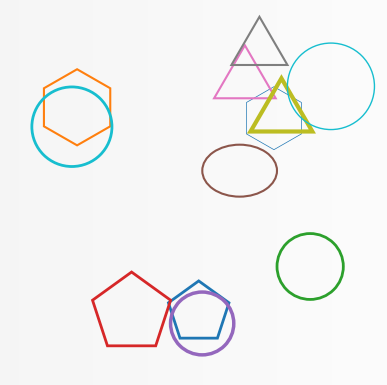[{"shape": "hexagon", "thickness": 0.5, "radius": 0.41, "center": [0.707, 0.693]}, {"shape": "pentagon", "thickness": 2, "radius": 0.41, "center": [0.513, 0.188]}, {"shape": "hexagon", "thickness": 1.5, "radius": 0.49, "center": [0.199, 0.721]}, {"shape": "circle", "thickness": 2, "radius": 0.43, "center": [0.8, 0.308]}, {"shape": "pentagon", "thickness": 2, "radius": 0.53, "center": [0.34, 0.187]}, {"shape": "circle", "thickness": 2.5, "radius": 0.41, "center": [0.522, 0.16]}, {"shape": "oval", "thickness": 1.5, "radius": 0.48, "center": [0.618, 0.557]}, {"shape": "triangle", "thickness": 1.5, "radius": 0.46, "center": [0.632, 0.791]}, {"shape": "triangle", "thickness": 1.5, "radius": 0.42, "center": [0.67, 0.873]}, {"shape": "triangle", "thickness": 3, "radius": 0.46, "center": [0.726, 0.705]}, {"shape": "circle", "thickness": 2, "radius": 0.52, "center": [0.186, 0.671]}, {"shape": "circle", "thickness": 1, "radius": 0.56, "center": [0.854, 0.776]}]